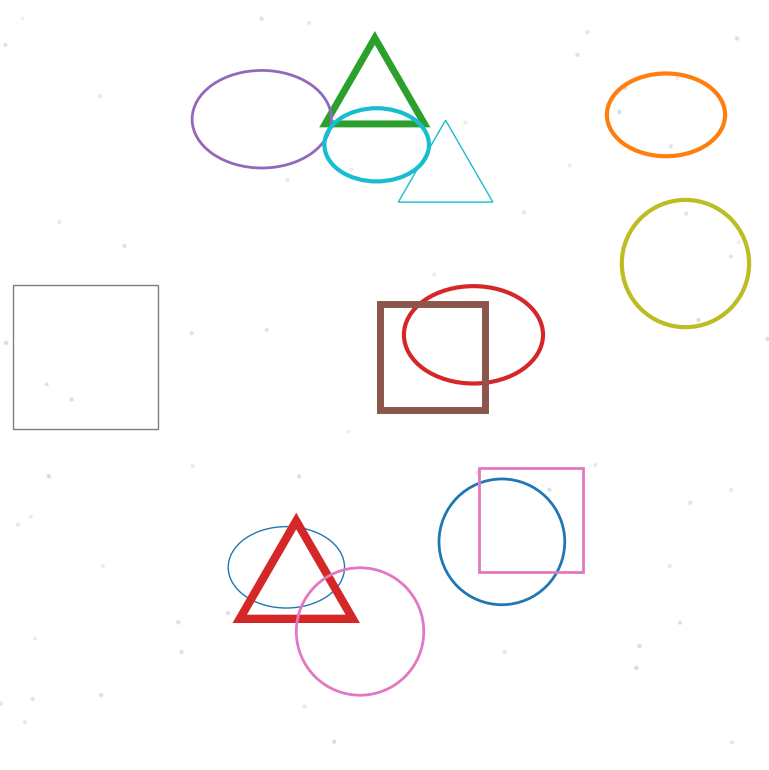[{"shape": "circle", "thickness": 1, "radius": 0.41, "center": [0.652, 0.296]}, {"shape": "oval", "thickness": 0.5, "radius": 0.38, "center": [0.372, 0.263]}, {"shape": "oval", "thickness": 1.5, "radius": 0.38, "center": [0.865, 0.851]}, {"shape": "triangle", "thickness": 2.5, "radius": 0.37, "center": [0.487, 0.876]}, {"shape": "triangle", "thickness": 3, "radius": 0.42, "center": [0.385, 0.239]}, {"shape": "oval", "thickness": 1.5, "radius": 0.45, "center": [0.615, 0.565]}, {"shape": "oval", "thickness": 1, "radius": 0.45, "center": [0.34, 0.845]}, {"shape": "square", "thickness": 2.5, "radius": 0.34, "center": [0.562, 0.536]}, {"shape": "circle", "thickness": 1, "radius": 0.41, "center": [0.468, 0.18]}, {"shape": "square", "thickness": 1, "radius": 0.34, "center": [0.689, 0.325]}, {"shape": "square", "thickness": 0.5, "radius": 0.47, "center": [0.111, 0.536]}, {"shape": "circle", "thickness": 1.5, "radius": 0.41, "center": [0.89, 0.658]}, {"shape": "oval", "thickness": 1.5, "radius": 0.34, "center": [0.489, 0.812]}, {"shape": "triangle", "thickness": 0.5, "radius": 0.35, "center": [0.579, 0.773]}]